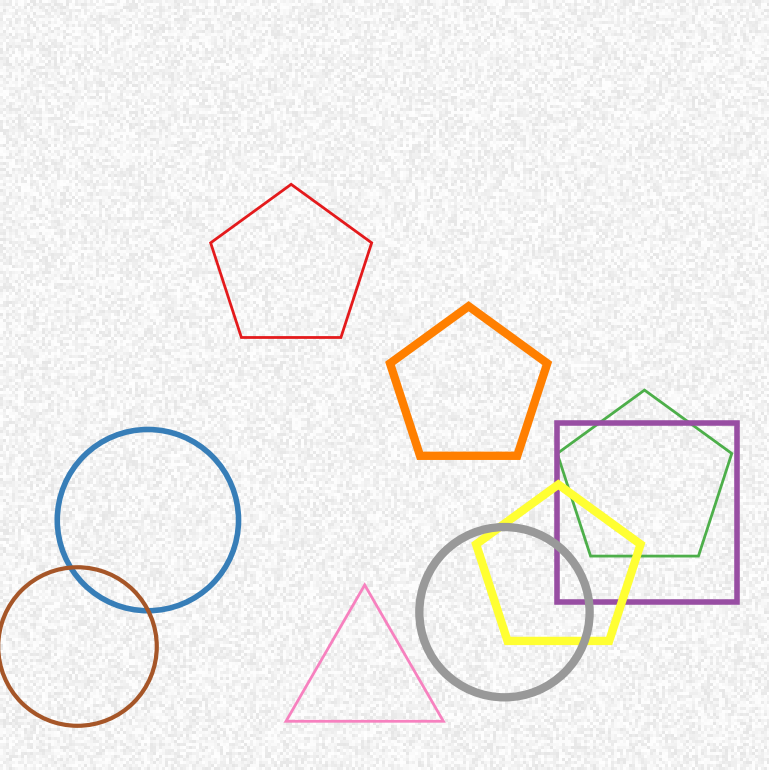[{"shape": "pentagon", "thickness": 1, "radius": 0.55, "center": [0.378, 0.651]}, {"shape": "circle", "thickness": 2, "radius": 0.59, "center": [0.192, 0.325]}, {"shape": "pentagon", "thickness": 1, "radius": 0.6, "center": [0.837, 0.374]}, {"shape": "square", "thickness": 2, "radius": 0.58, "center": [0.84, 0.335]}, {"shape": "pentagon", "thickness": 3, "radius": 0.54, "center": [0.609, 0.495]}, {"shape": "pentagon", "thickness": 3, "radius": 0.56, "center": [0.725, 0.258]}, {"shape": "circle", "thickness": 1.5, "radius": 0.51, "center": [0.101, 0.16]}, {"shape": "triangle", "thickness": 1, "radius": 0.59, "center": [0.474, 0.122]}, {"shape": "circle", "thickness": 3, "radius": 0.55, "center": [0.655, 0.205]}]